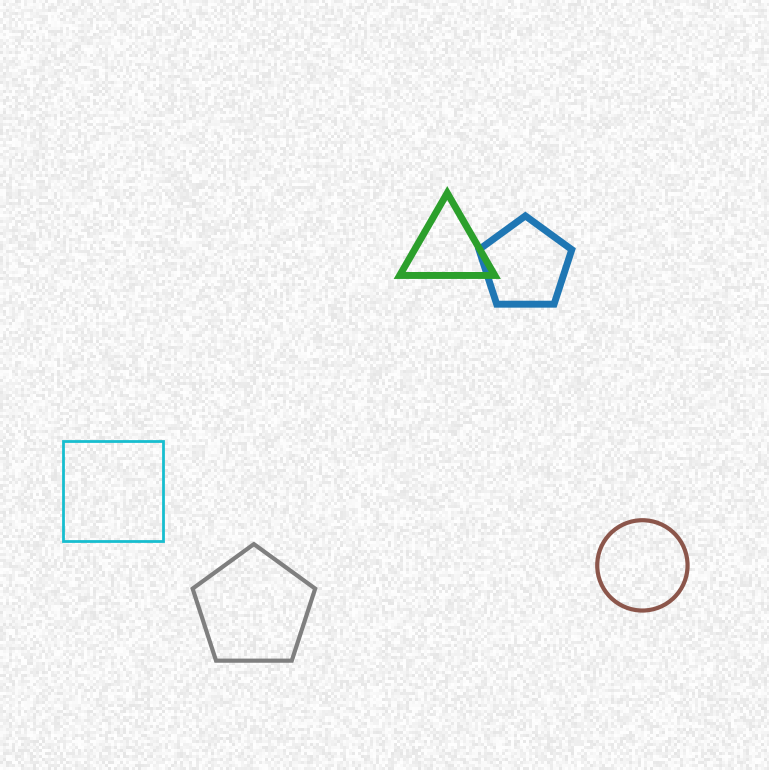[{"shape": "pentagon", "thickness": 2.5, "radius": 0.32, "center": [0.682, 0.656]}, {"shape": "triangle", "thickness": 2.5, "radius": 0.36, "center": [0.581, 0.678]}, {"shape": "circle", "thickness": 1.5, "radius": 0.29, "center": [0.834, 0.266]}, {"shape": "pentagon", "thickness": 1.5, "radius": 0.42, "center": [0.33, 0.21]}, {"shape": "square", "thickness": 1, "radius": 0.33, "center": [0.147, 0.362]}]